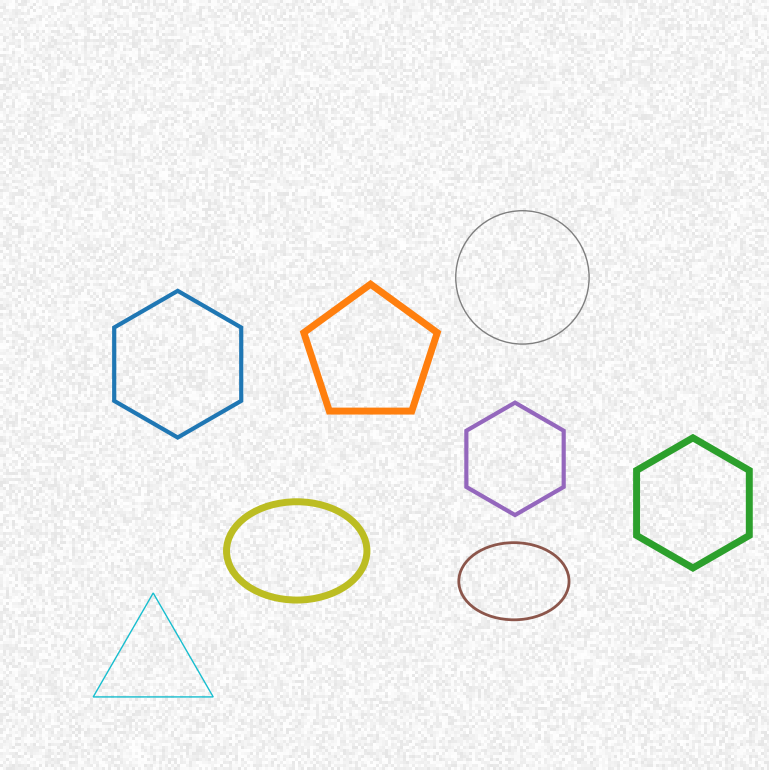[{"shape": "hexagon", "thickness": 1.5, "radius": 0.48, "center": [0.231, 0.527]}, {"shape": "pentagon", "thickness": 2.5, "radius": 0.46, "center": [0.481, 0.54]}, {"shape": "hexagon", "thickness": 2.5, "radius": 0.42, "center": [0.9, 0.347]}, {"shape": "hexagon", "thickness": 1.5, "radius": 0.36, "center": [0.669, 0.404]}, {"shape": "oval", "thickness": 1, "radius": 0.36, "center": [0.667, 0.245]}, {"shape": "circle", "thickness": 0.5, "radius": 0.43, "center": [0.678, 0.64]}, {"shape": "oval", "thickness": 2.5, "radius": 0.46, "center": [0.385, 0.285]}, {"shape": "triangle", "thickness": 0.5, "radius": 0.45, "center": [0.199, 0.14]}]